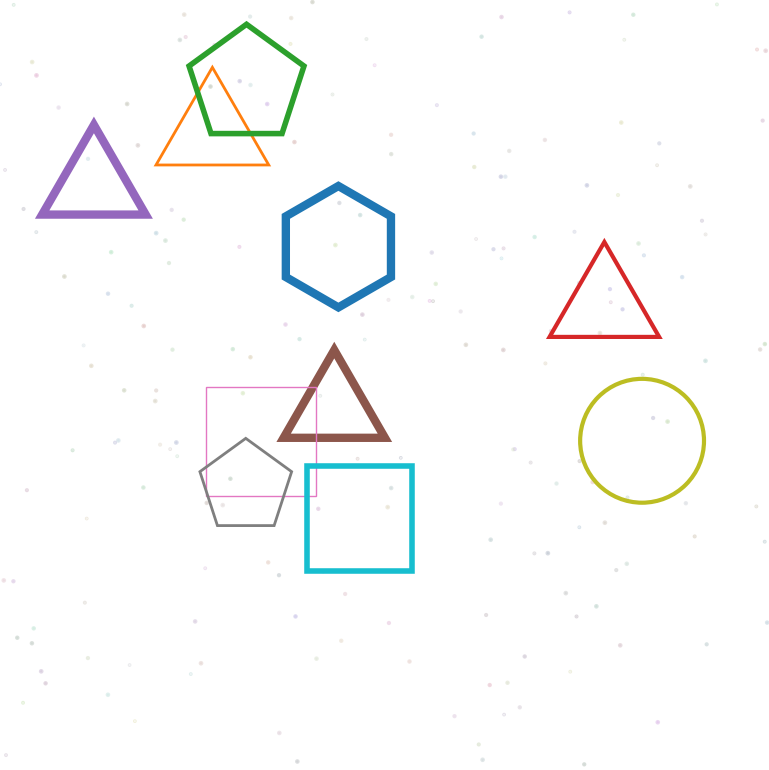[{"shape": "hexagon", "thickness": 3, "radius": 0.39, "center": [0.439, 0.68]}, {"shape": "triangle", "thickness": 1, "radius": 0.42, "center": [0.276, 0.828]}, {"shape": "pentagon", "thickness": 2, "radius": 0.39, "center": [0.32, 0.89]}, {"shape": "triangle", "thickness": 1.5, "radius": 0.41, "center": [0.785, 0.604]}, {"shape": "triangle", "thickness": 3, "radius": 0.39, "center": [0.122, 0.76]}, {"shape": "triangle", "thickness": 3, "radius": 0.38, "center": [0.434, 0.469]}, {"shape": "square", "thickness": 0.5, "radius": 0.36, "center": [0.339, 0.427]}, {"shape": "pentagon", "thickness": 1, "radius": 0.31, "center": [0.319, 0.368]}, {"shape": "circle", "thickness": 1.5, "radius": 0.4, "center": [0.834, 0.428]}, {"shape": "square", "thickness": 2, "radius": 0.34, "center": [0.467, 0.327]}]